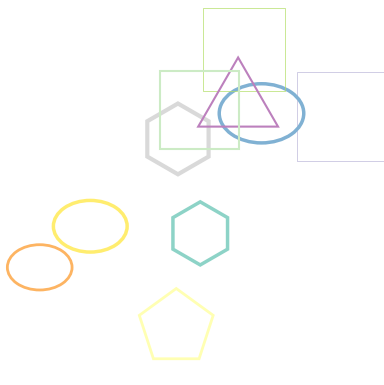[{"shape": "hexagon", "thickness": 2.5, "radius": 0.41, "center": [0.52, 0.394]}, {"shape": "pentagon", "thickness": 2, "radius": 0.5, "center": [0.458, 0.15]}, {"shape": "square", "thickness": 0.5, "radius": 0.58, "center": [0.887, 0.698]}, {"shape": "oval", "thickness": 2.5, "radius": 0.55, "center": [0.679, 0.706]}, {"shape": "oval", "thickness": 2, "radius": 0.42, "center": [0.103, 0.306]}, {"shape": "square", "thickness": 0.5, "radius": 0.53, "center": [0.634, 0.871]}, {"shape": "hexagon", "thickness": 3, "radius": 0.46, "center": [0.462, 0.639]}, {"shape": "triangle", "thickness": 1.5, "radius": 0.6, "center": [0.618, 0.731]}, {"shape": "square", "thickness": 1.5, "radius": 0.51, "center": [0.518, 0.714]}, {"shape": "oval", "thickness": 2.5, "radius": 0.48, "center": [0.234, 0.412]}]